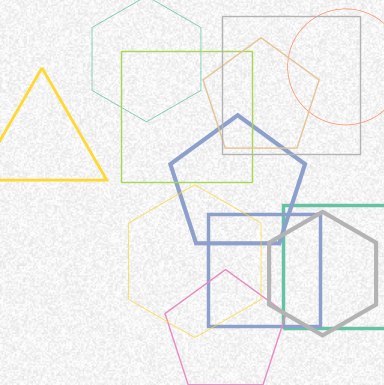[{"shape": "square", "thickness": 2.5, "radius": 0.8, "center": [0.896, 0.307]}, {"shape": "hexagon", "thickness": 0.5, "radius": 0.82, "center": [0.38, 0.847]}, {"shape": "circle", "thickness": 0.5, "radius": 0.75, "center": [0.898, 0.826]}, {"shape": "pentagon", "thickness": 3, "radius": 0.92, "center": [0.617, 0.517]}, {"shape": "square", "thickness": 2.5, "radius": 0.73, "center": [0.685, 0.3]}, {"shape": "pentagon", "thickness": 1, "radius": 0.83, "center": [0.586, 0.134]}, {"shape": "square", "thickness": 1, "radius": 0.85, "center": [0.485, 0.698]}, {"shape": "triangle", "thickness": 2, "radius": 0.97, "center": [0.109, 0.629]}, {"shape": "hexagon", "thickness": 0.5, "radius": 0.99, "center": [0.506, 0.322]}, {"shape": "pentagon", "thickness": 1, "radius": 0.79, "center": [0.678, 0.744]}, {"shape": "square", "thickness": 1, "radius": 0.9, "center": [0.756, 0.779]}, {"shape": "hexagon", "thickness": 3, "radius": 0.8, "center": [0.838, 0.289]}]